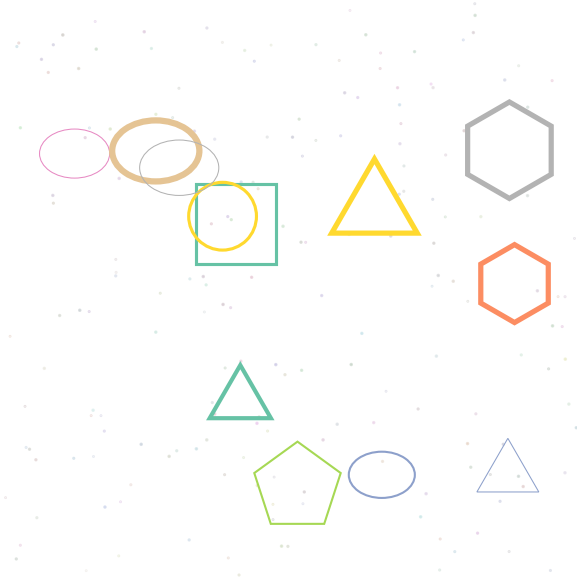[{"shape": "square", "thickness": 1.5, "radius": 0.35, "center": [0.409, 0.61]}, {"shape": "triangle", "thickness": 2, "radius": 0.31, "center": [0.416, 0.306]}, {"shape": "hexagon", "thickness": 2.5, "radius": 0.34, "center": [0.891, 0.508]}, {"shape": "triangle", "thickness": 0.5, "radius": 0.31, "center": [0.879, 0.178]}, {"shape": "oval", "thickness": 1, "radius": 0.29, "center": [0.661, 0.177]}, {"shape": "oval", "thickness": 0.5, "radius": 0.3, "center": [0.129, 0.733]}, {"shape": "pentagon", "thickness": 1, "radius": 0.39, "center": [0.515, 0.156]}, {"shape": "circle", "thickness": 1.5, "radius": 0.29, "center": [0.385, 0.625]}, {"shape": "triangle", "thickness": 2.5, "radius": 0.43, "center": [0.648, 0.638]}, {"shape": "oval", "thickness": 3, "radius": 0.38, "center": [0.27, 0.738]}, {"shape": "hexagon", "thickness": 2.5, "radius": 0.42, "center": [0.882, 0.739]}, {"shape": "oval", "thickness": 0.5, "radius": 0.34, "center": [0.31, 0.709]}]